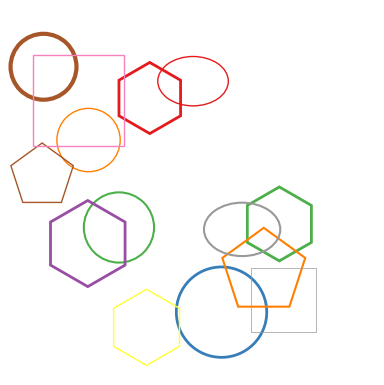[{"shape": "oval", "thickness": 1, "radius": 0.46, "center": [0.501, 0.789]}, {"shape": "hexagon", "thickness": 2, "radius": 0.46, "center": [0.389, 0.745]}, {"shape": "circle", "thickness": 2, "radius": 0.59, "center": [0.575, 0.189]}, {"shape": "circle", "thickness": 1.5, "radius": 0.46, "center": [0.309, 0.409]}, {"shape": "hexagon", "thickness": 2, "radius": 0.48, "center": [0.726, 0.418]}, {"shape": "hexagon", "thickness": 2, "radius": 0.56, "center": [0.228, 0.367]}, {"shape": "circle", "thickness": 1, "radius": 0.41, "center": [0.23, 0.636]}, {"shape": "pentagon", "thickness": 1.5, "radius": 0.57, "center": [0.685, 0.295]}, {"shape": "hexagon", "thickness": 1, "radius": 0.49, "center": [0.381, 0.15]}, {"shape": "circle", "thickness": 3, "radius": 0.43, "center": [0.113, 0.827]}, {"shape": "pentagon", "thickness": 1, "radius": 0.43, "center": [0.109, 0.543]}, {"shape": "square", "thickness": 1, "radius": 0.59, "center": [0.205, 0.739]}, {"shape": "oval", "thickness": 1.5, "radius": 0.5, "center": [0.629, 0.404]}, {"shape": "square", "thickness": 0.5, "radius": 0.42, "center": [0.736, 0.22]}]